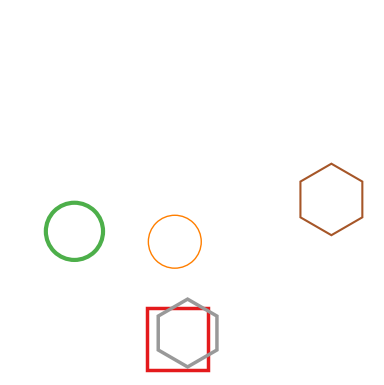[{"shape": "square", "thickness": 2.5, "radius": 0.4, "center": [0.461, 0.12]}, {"shape": "circle", "thickness": 3, "radius": 0.37, "center": [0.193, 0.399]}, {"shape": "circle", "thickness": 1, "radius": 0.34, "center": [0.454, 0.372]}, {"shape": "hexagon", "thickness": 1.5, "radius": 0.46, "center": [0.861, 0.482]}, {"shape": "hexagon", "thickness": 2.5, "radius": 0.44, "center": [0.487, 0.135]}]